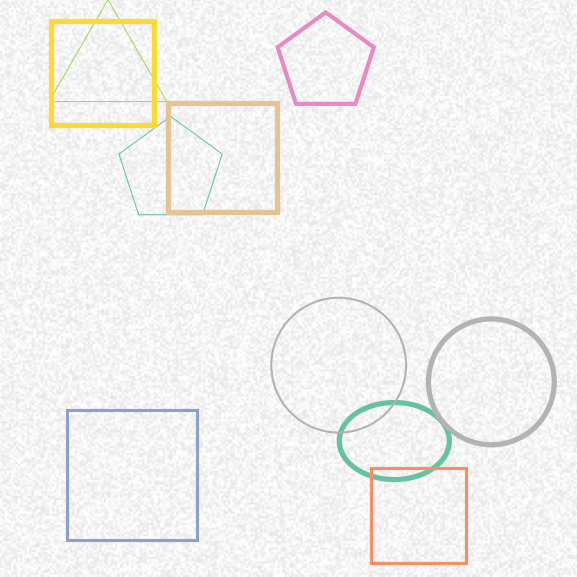[{"shape": "oval", "thickness": 2.5, "radius": 0.48, "center": [0.683, 0.235]}, {"shape": "pentagon", "thickness": 0.5, "radius": 0.47, "center": [0.295, 0.703]}, {"shape": "square", "thickness": 1.5, "radius": 0.41, "center": [0.724, 0.107]}, {"shape": "square", "thickness": 1.5, "radius": 0.56, "center": [0.229, 0.177]}, {"shape": "pentagon", "thickness": 2, "radius": 0.44, "center": [0.564, 0.89]}, {"shape": "triangle", "thickness": 0.5, "radius": 0.59, "center": [0.187, 0.882]}, {"shape": "square", "thickness": 2.5, "radius": 0.45, "center": [0.177, 0.873]}, {"shape": "square", "thickness": 2.5, "radius": 0.47, "center": [0.385, 0.726]}, {"shape": "circle", "thickness": 1, "radius": 0.58, "center": [0.586, 0.367]}, {"shape": "circle", "thickness": 2.5, "radius": 0.54, "center": [0.851, 0.338]}]